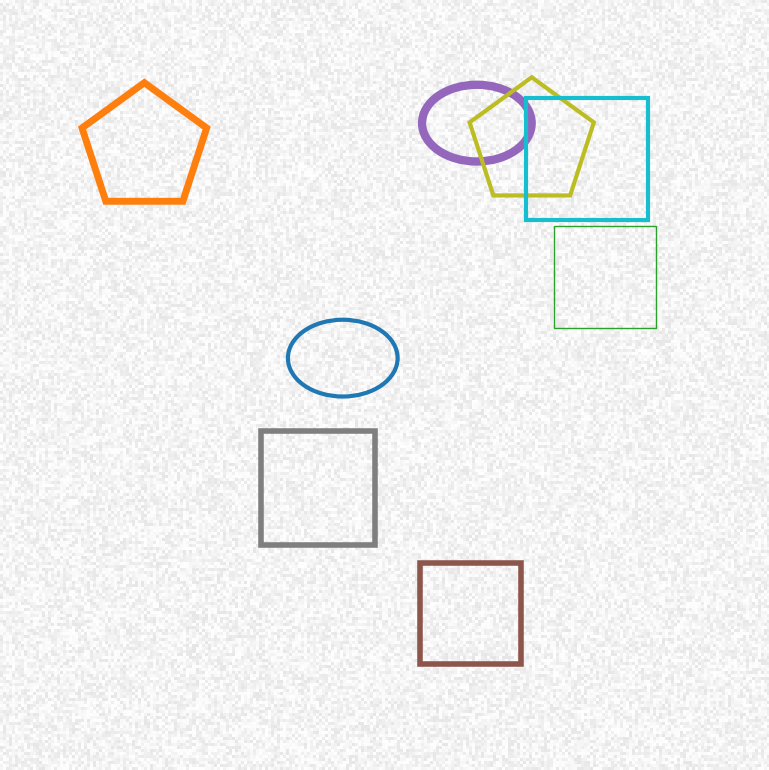[{"shape": "oval", "thickness": 1.5, "radius": 0.36, "center": [0.445, 0.535]}, {"shape": "pentagon", "thickness": 2.5, "radius": 0.43, "center": [0.187, 0.807]}, {"shape": "square", "thickness": 0.5, "radius": 0.33, "center": [0.785, 0.64]}, {"shape": "oval", "thickness": 3, "radius": 0.36, "center": [0.619, 0.84]}, {"shape": "square", "thickness": 2, "radius": 0.33, "center": [0.611, 0.203]}, {"shape": "square", "thickness": 2, "radius": 0.37, "center": [0.413, 0.366]}, {"shape": "pentagon", "thickness": 1.5, "radius": 0.42, "center": [0.691, 0.815]}, {"shape": "square", "thickness": 1.5, "radius": 0.4, "center": [0.762, 0.793]}]